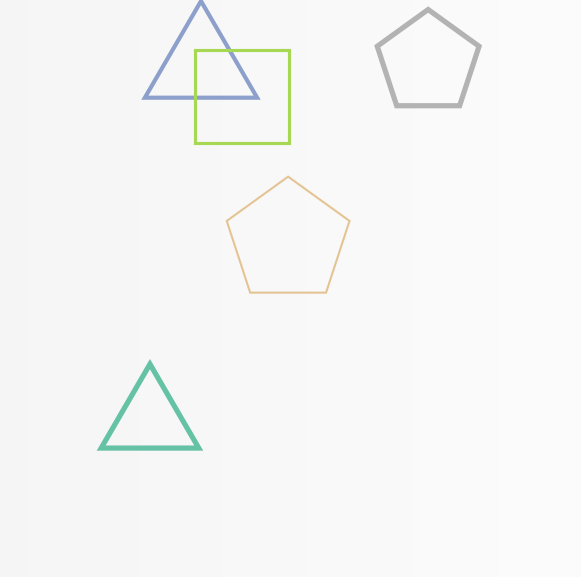[{"shape": "triangle", "thickness": 2.5, "radius": 0.48, "center": [0.258, 0.272]}, {"shape": "triangle", "thickness": 2, "radius": 0.56, "center": [0.346, 0.886]}, {"shape": "square", "thickness": 1.5, "radius": 0.41, "center": [0.417, 0.832]}, {"shape": "pentagon", "thickness": 1, "radius": 0.56, "center": [0.496, 0.582]}, {"shape": "pentagon", "thickness": 2.5, "radius": 0.46, "center": [0.737, 0.891]}]